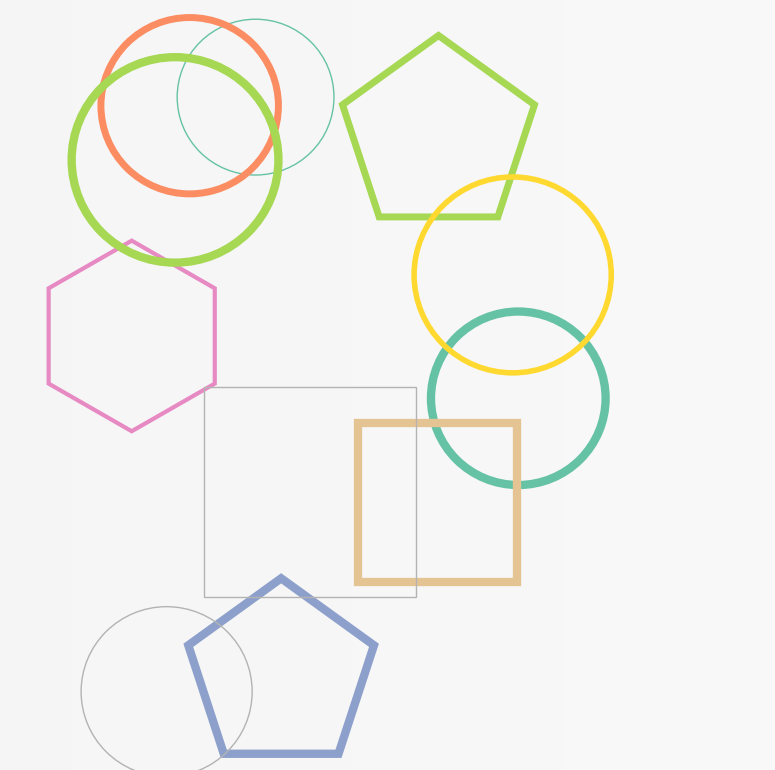[{"shape": "circle", "thickness": 0.5, "radius": 0.51, "center": [0.33, 0.874]}, {"shape": "circle", "thickness": 3, "radius": 0.56, "center": [0.669, 0.483]}, {"shape": "circle", "thickness": 2.5, "radius": 0.57, "center": [0.245, 0.863]}, {"shape": "pentagon", "thickness": 3, "radius": 0.63, "center": [0.363, 0.123]}, {"shape": "hexagon", "thickness": 1.5, "radius": 0.62, "center": [0.17, 0.564]}, {"shape": "pentagon", "thickness": 2.5, "radius": 0.65, "center": [0.566, 0.824]}, {"shape": "circle", "thickness": 3, "radius": 0.67, "center": [0.226, 0.792]}, {"shape": "circle", "thickness": 2, "radius": 0.64, "center": [0.662, 0.643]}, {"shape": "square", "thickness": 3, "radius": 0.51, "center": [0.564, 0.347]}, {"shape": "circle", "thickness": 0.5, "radius": 0.55, "center": [0.215, 0.102]}, {"shape": "square", "thickness": 0.5, "radius": 0.68, "center": [0.4, 0.361]}]